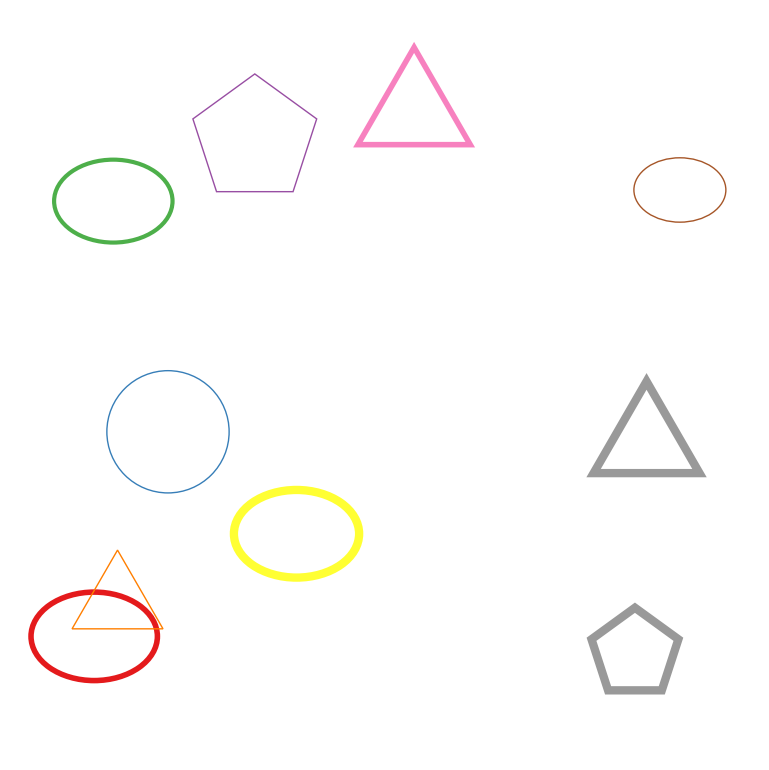[{"shape": "oval", "thickness": 2, "radius": 0.41, "center": [0.122, 0.174]}, {"shape": "circle", "thickness": 0.5, "radius": 0.4, "center": [0.218, 0.439]}, {"shape": "oval", "thickness": 1.5, "radius": 0.38, "center": [0.147, 0.739]}, {"shape": "pentagon", "thickness": 0.5, "radius": 0.42, "center": [0.331, 0.819]}, {"shape": "triangle", "thickness": 0.5, "radius": 0.34, "center": [0.153, 0.217]}, {"shape": "oval", "thickness": 3, "radius": 0.41, "center": [0.385, 0.307]}, {"shape": "oval", "thickness": 0.5, "radius": 0.3, "center": [0.883, 0.753]}, {"shape": "triangle", "thickness": 2, "radius": 0.42, "center": [0.538, 0.854]}, {"shape": "triangle", "thickness": 3, "radius": 0.4, "center": [0.84, 0.425]}, {"shape": "pentagon", "thickness": 3, "radius": 0.3, "center": [0.825, 0.151]}]